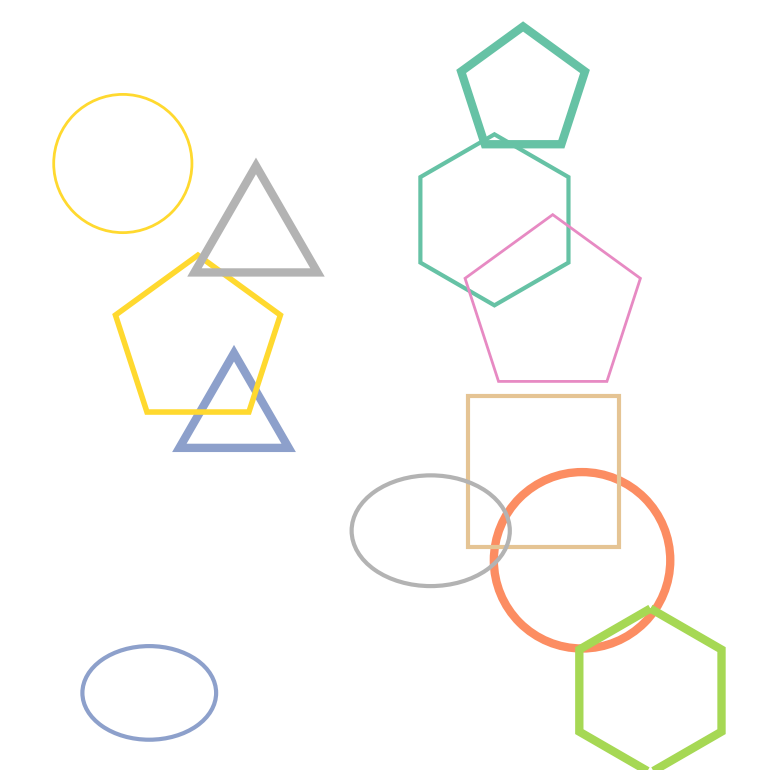[{"shape": "hexagon", "thickness": 1.5, "radius": 0.56, "center": [0.642, 0.714]}, {"shape": "pentagon", "thickness": 3, "radius": 0.42, "center": [0.679, 0.881]}, {"shape": "circle", "thickness": 3, "radius": 0.57, "center": [0.756, 0.272]}, {"shape": "oval", "thickness": 1.5, "radius": 0.43, "center": [0.194, 0.1]}, {"shape": "triangle", "thickness": 3, "radius": 0.41, "center": [0.304, 0.459]}, {"shape": "pentagon", "thickness": 1, "radius": 0.6, "center": [0.718, 0.602]}, {"shape": "hexagon", "thickness": 3, "radius": 0.53, "center": [0.845, 0.103]}, {"shape": "circle", "thickness": 1, "radius": 0.45, "center": [0.16, 0.788]}, {"shape": "pentagon", "thickness": 2, "radius": 0.56, "center": [0.257, 0.556]}, {"shape": "square", "thickness": 1.5, "radius": 0.49, "center": [0.706, 0.387]}, {"shape": "triangle", "thickness": 3, "radius": 0.46, "center": [0.332, 0.692]}, {"shape": "oval", "thickness": 1.5, "radius": 0.51, "center": [0.559, 0.311]}]